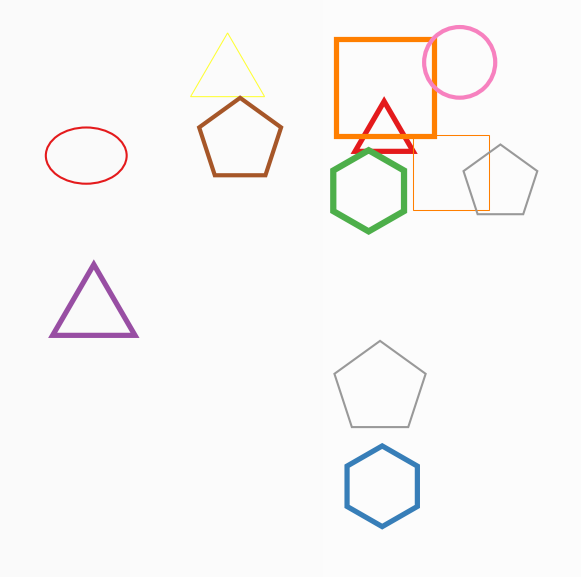[{"shape": "oval", "thickness": 1, "radius": 0.35, "center": [0.148, 0.73]}, {"shape": "triangle", "thickness": 2.5, "radius": 0.29, "center": [0.661, 0.766]}, {"shape": "hexagon", "thickness": 2.5, "radius": 0.35, "center": [0.658, 0.157]}, {"shape": "hexagon", "thickness": 3, "radius": 0.35, "center": [0.634, 0.669]}, {"shape": "triangle", "thickness": 2.5, "radius": 0.41, "center": [0.161, 0.459]}, {"shape": "square", "thickness": 2.5, "radius": 0.42, "center": [0.662, 0.848]}, {"shape": "square", "thickness": 0.5, "radius": 0.33, "center": [0.776, 0.7]}, {"shape": "triangle", "thickness": 0.5, "radius": 0.37, "center": [0.392, 0.869]}, {"shape": "pentagon", "thickness": 2, "radius": 0.37, "center": [0.413, 0.756]}, {"shape": "circle", "thickness": 2, "radius": 0.31, "center": [0.791, 0.891]}, {"shape": "pentagon", "thickness": 1, "radius": 0.33, "center": [0.861, 0.682]}, {"shape": "pentagon", "thickness": 1, "radius": 0.41, "center": [0.654, 0.326]}]